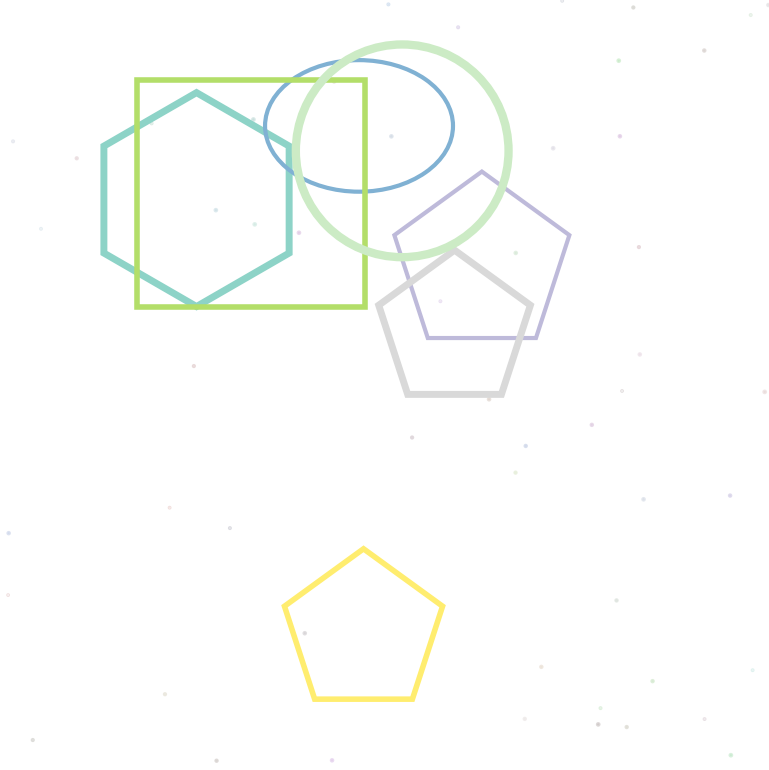[{"shape": "hexagon", "thickness": 2.5, "radius": 0.69, "center": [0.255, 0.741]}, {"shape": "pentagon", "thickness": 1.5, "radius": 0.6, "center": [0.626, 0.658]}, {"shape": "oval", "thickness": 1.5, "radius": 0.61, "center": [0.466, 0.836]}, {"shape": "square", "thickness": 2, "radius": 0.74, "center": [0.326, 0.749]}, {"shape": "pentagon", "thickness": 2.5, "radius": 0.52, "center": [0.59, 0.572]}, {"shape": "circle", "thickness": 3, "radius": 0.69, "center": [0.522, 0.804]}, {"shape": "pentagon", "thickness": 2, "radius": 0.54, "center": [0.472, 0.179]}]